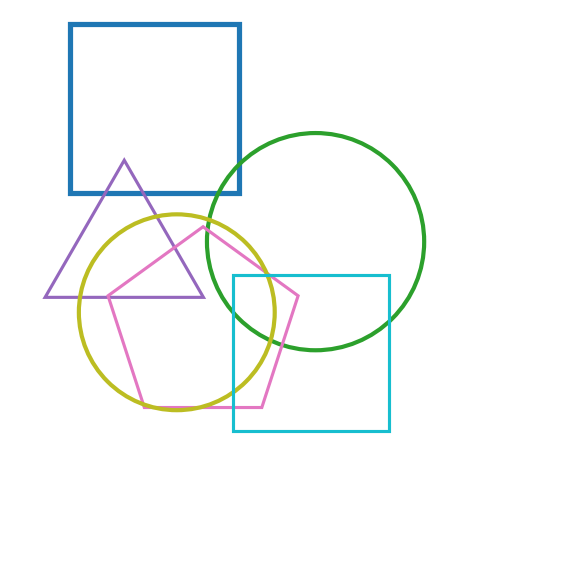[{"shape": "square", "thickness": 2.5, "radius": 0.73, "center": [0.268, 0.812]}, {"shape": "circle", "thickness": 2, "radius": 0.94, "center": [0.546, 0.581]}, {"shape": "triangle", "thickness": 1.5, "radius": 0.79, "center": [0.215, 0.563]}, {"shape": "pentagon", "thickness": 1.5, "radius": 0.87, "center": [0.352, 0.433]}, {"shape": "circle", "thickness": 2, "radius": 0.85, "center": [0.306, 0.458]}, {"shape": "square", "thickness": 1.5, "radius": 0.67, "center": [0.538, 0.389]}]